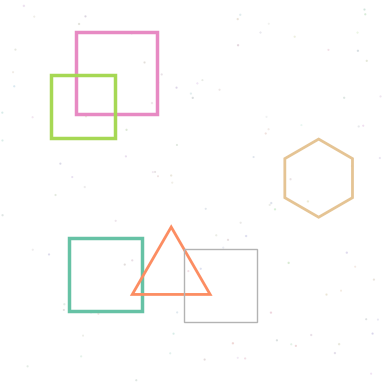[{"shape": "square", "thickness": 2.5, "radius": 0.47, "center": [0.275, 0.288]}, {"shape": "triangle", "thickness": 2, "radius": 0.58, "center": [0.445, 0.294]}, {"shape": "square", "thickness": 2.5, "radius": 0.53, "center": [0.303, 0.809]}, {"shape": "square", "thickness": 2.5, "radius": 0.41, "center": [0.215, 0.723]}, {"shape": "hexagon", "thickness": 2, "radius": 0.51, "center": [0.828, 0.537]}, {"shape": "square", "thickness": 1, "radius": 0.47, "center": [0.573, 0.259]}]